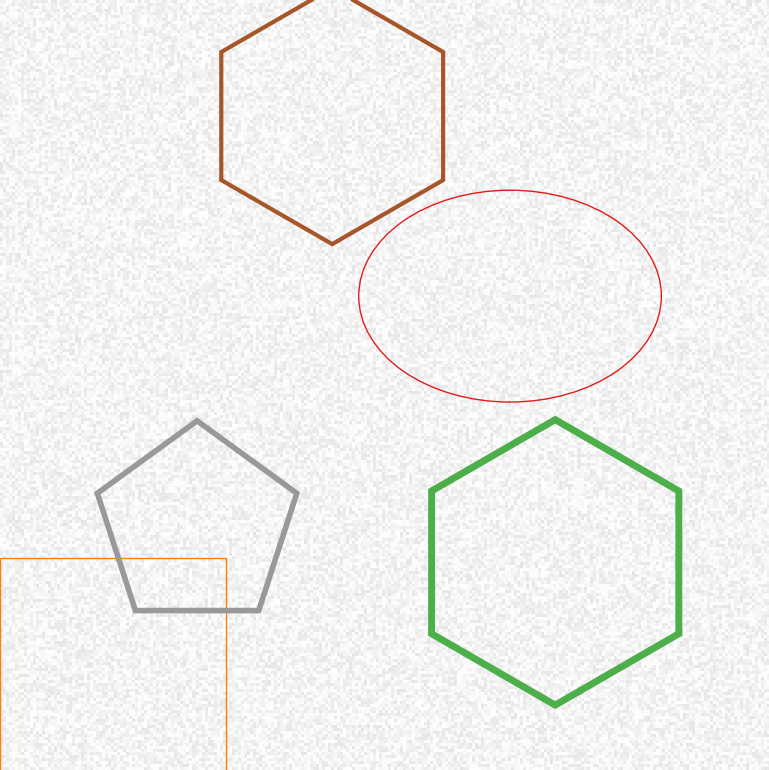[{"shape": "oval", "thickness": 0.5, "radius": 0.98, "center": [0.662, 0.615]}, {"shape": "hexagon", "thickness": 2.5, "radius": 0.93, "center": [0.721, 0.27]}, {"shape": "square", "thickness": 0.5, "radius": 0.74, "center": [0.147, 0.128]}, {"shape": "hexagon", "thickness": 1.5, "radius": 0.83, "center": [0.431, 0.849]}, {"shape": "pentagon", "thickness": 2, "radius": 0.68, "center": [0.256, 0.317]}]